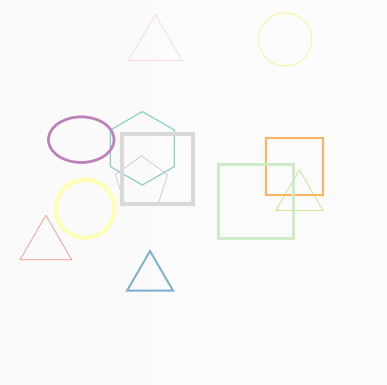[{"shape": "hexagon", "thickness": 1, "radius": 0.48, "center": [0.367, 0.615]}, {"shape": "circle", "thickness": 3, "radius": 0.38, "center": [0.22, 0.458]}, {"shape": "pentagon", "thickness": 0.5, "radius": 0.36, "center": [0.365, 0.524]}, {"shape": "triangle", "thickness": 0.5, "radius": 0.39, "center": [0.118, 0.364]}, {"shape": "triangle", "thickness": 1.5, "radius": 0.34, "center": [0.387, 0.279]}, {"shape": "square", "thickness": 1.5, "radius": 0.37, "center": [0.761, 0.567]}, {"shape": "triangle", "thickness": 0.5, "radius": 0.35, "center": [0.773, 0.488]}, {"shape": "triangle", "thickness": 0.5, "radius": 0.4, "center": [0.401, 0.883]}, {"shape": "square", "thickness": 3, "radius": 0.46, "center": [0.407, 0.561]}, {"shape": "oval", "thickness": 2, "radius": 0.42, "center": [0.21, 0.637]}, {"shape": "square", "thickness": 2, "radius": 0.48, "center": [0.659, 0.478]}, {"shape": "circle", "thickness": 0.5, "radius": 0.34, "center": [0.736, 0.898]}]